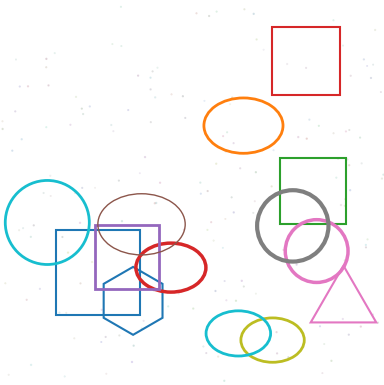[{"shape": "hexagon", "thickness": 1.5, "radius": 0.44, "center": [0.346, 0.219]}, {"shape": "square", "thickness": 1.5, "radius": 0.55, "center": [0.255, 0.292]}, {"shape": "oval", "thickness": 2, "radius": 0.51, "center": [0.632, 0.674]}, {"shape": "square", "thickness": 1.5, "radius": 0.43, "center": [0.813, 0.504]}, {"shape": "oval", "thickness": 2.5, "radius": 0.45, "center": [0.444, 0.305]}, {"shape": "square", "thickness": 1.5, "radius": 0.44, "center": [0.795, 0.842]}, {"shape": "square", "thickness": 2, "radius": 0.42, "center": [0.33, 0.332]}, {"shape": "oval", "thickness": 1, "radius": 0.57, "center": [0.368, 0.417]}, {"shape": "triangle", "thickness": 1.5, "radius": 0.49, "center": [0.892, 0.212]}, {"shape": "circle", "thickness": 2.5, "radius": 0.41, "center": [0.822, 0.348]}, {"shape": "circle", "thickness": 3, "radius": 0.46, "center": [0.761, 0.413]}, {"shape": "oval", "thickness": 2, "radius": 0.41, "center": [0.708, 0.117]}, {"shape": "oval", "thickness": 2, "radius": 0.42, "center": [0.619, 0.134]}, {"shape": "circle", "thickness": 2, "radius": 0.55, "center": [0.123, 0.422]}]